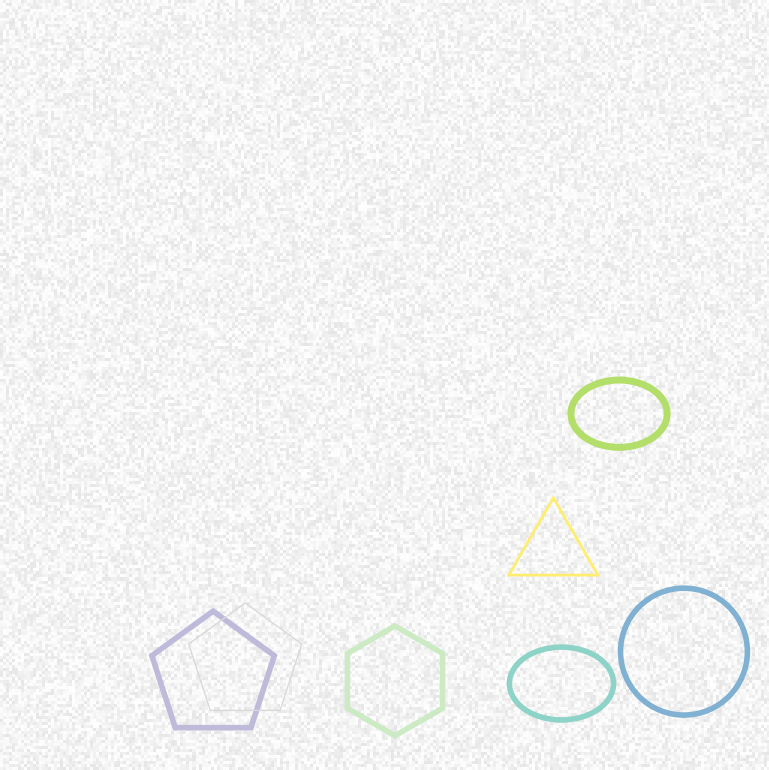[{"shape": "oval", "thickness": 2, "radius": 0.34, "center": [0.729, 0.112]}, {"shape": "pentagon", "thickness": 2, "radius": 0.42, "center": [0.277, 0.123]}, {"shape": "circle", "thickness": 2, "radius": 0.41, "center": [0.888, 0.154]}, {"shape": "oval", "thickness": 2.5, "radius": 0.31, "center": [0.804, 0.463]}, {"shape": "pentagon", "thickness": 0.5, "radius": 0.39, "center": [0.318, 0.14]}, {"shape": "hexagon", "thickness": 2, "radius": 0.36, "center": [0.513, 0.116]}, {"shape": "triangle", "thickness": 1, "radius": 0.33, "center": [0.719, 0.287]}]